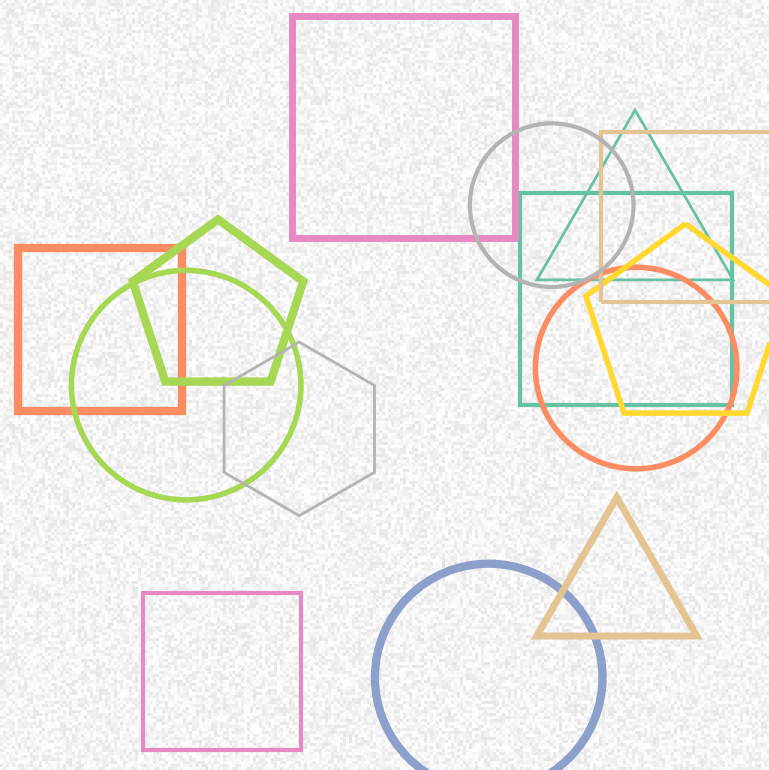[{"shape": "square", "thickness": 1.5, "radius": 0.69, "center": [0.813, 0.611]}, {"shape": "triangle", "thickness": 1, "radius": 0.74, "center": [0.825, 0.71]}, {"shape": "square", "thickness": 3, "radius": 0.53, "center": [0.13, 0.572]}, {"shape": "circle", "thickness": 2, "radius": 0.65, "center": [0.826, 0.522]}, {"shape": "circle", "thickness": 3, "radius": 0.74, "center": [0.635, 0.12]}, {"shape": "square", "thickness": 2.5, "radius": 0.72, "center": [0.524, 0.835]}, {"shape": "square", "thickness": 1.5, "radius": 0.51, "center": [0.288, 0.128]}, {"shape": "pentagon", "thickness": 3, "radius": 0.58, "center": [0.283, 0.599]}, {"shape": "circle", "thickness": 2, "radius": 0.75, "center": [0.242, 0.5]}, {"shape": "pentagon", "thickness": 2, "radius": 0.68, "center": [0.89, 0.574]}, {"shape": "triangle", "thickness": 2.5, "radius": 0.6, "center": [0.801, 0.234]}, {"shape": "square", "thickness": 1.5, "radius": 0.55, "center": [0.891, 0.718]}, {"shape": "hexagon", "thickness": 1, "radius": 0.56, "center": [0.389, 0.443]}, {"shape": "circle", "thickness": 1.5, "radius": 0.53, "center": [0.716, 0.734]}]